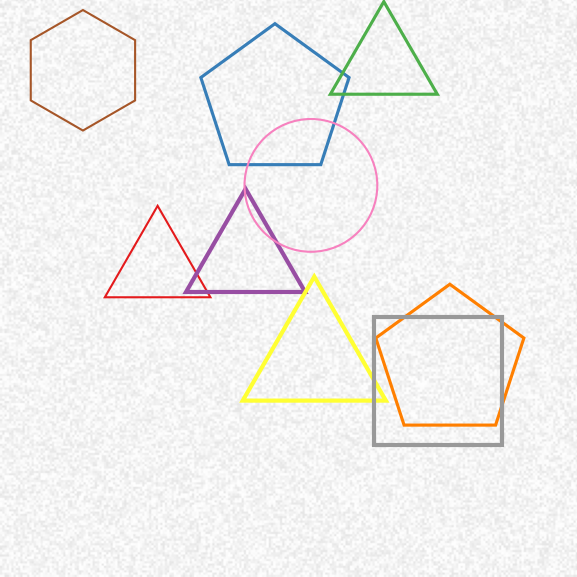[{"shape": "triangle", "thickness": 1, "radius": 0.53, "center": [0.273, 0.537]}, {"shape": "pentagon", "thickness": 1.5, "radius": 0.67, "center": [0.476, 0.823]}, {"shape": "triangle", "thickness": 1.5, "radius": 0.53, "center": [0.665, 0.889]}, {"shape": "triangle", "thickness": 2, "radius": 0.6, "center": [0.425, 0.553]}, {"shape": "pentagon", "thickness": 1.5, "radius": 0.67, "center": [0.779, 0.372]}, {"shape": "triangle", "thickness": 2, "radius": 0.72, "center": [0.544, 0.377]}, {"shape": "hexagon", "thickness": 1, "radius": 0.52, "center": [0.144, 0.877]}, {"shape": "circle", "thickness": 1, "radius": 0.57, "center": [0.538, 0.678]}, {"shape": "square", "thickness": 2, "radius": 0.56, "center": [0.758, 0.339]}]